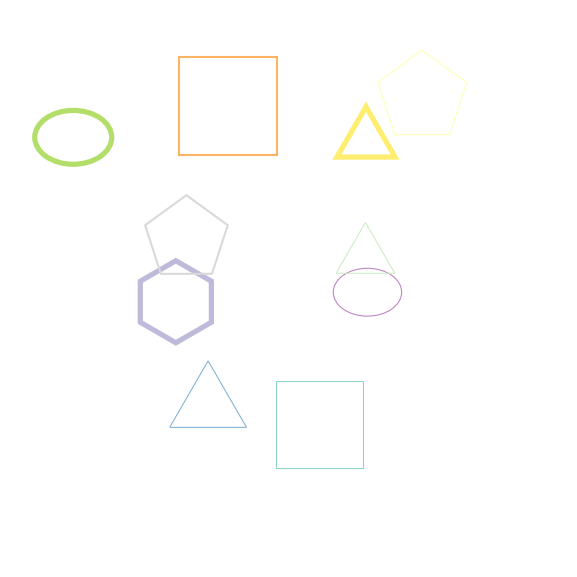[{"shape": "square", "thickness": 0.5, "radius": 0.38, "center": [0.553, 0.264]}, {"shape": "pentagon", "thickness": 0.5, "radius": 0.4, "center": [0.731, 0.831]}, {"shape": "hexagon", "thickness": 2.5, "radius": 0.36, "center": [0.304, 0.477]}, {"shape": "triangle", "thickness": 0.5, "radius": 0.38, "center": [0.36, 0.298]}, {"shape": "square", "thickness": 1, "radius": 0.42, "center": [0.394, 0.815]}, {"shape": "oval", "thickness": 2.5, "radius": 0.33, "center": [0.127, 0.761]}, {"shape": "pentagon", "thickness": 1, "radius": 0.38, "center": [0.323, 0.586]}, {"shape": "oval", "thickness": 0.5, "radius": 0.3, "center": [0.636, 0.493]}, {"shape": "triangle", "thickness": 0.5, "radius": 0.29, "center": [0.633, 0.555]}, {"shape": "triangle", "thickness": 2.5, "radius": 0.29, "center": [0.634, 0.756]}]